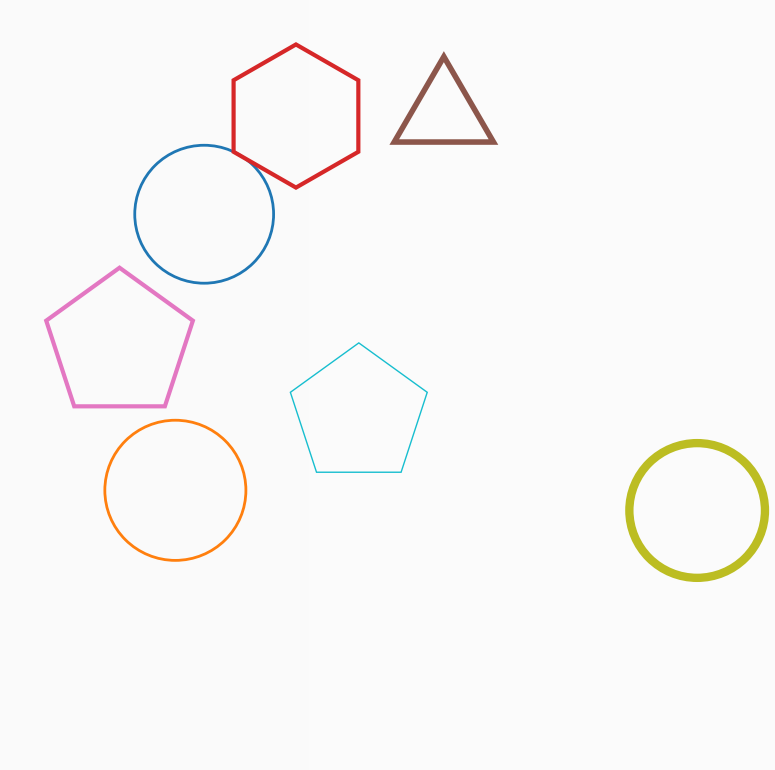[{"shape": "circle", "thickness": 1, "radius": 0.45, "center": [0.263, 0.722]}, {"shape": "circle", "thickness": 1, "radius": 0.46, "center": [0.226, 0.363]}, {"shape": "hexagon", "thickness": 1.5, "radius": 0.46, "center": [0.382, 0.849]}, {"shape": "triangle", "thickness": 2, "radius": 0.37, "center": [0.573, 0.852]}, {"shape": "pentagon", "thickness": 1.5, "radius": 0.5, "center": [0.154, 0.553]}, {"shape": "circle", "thickness": 3, "radius": 0.44, "center": [0.9, 0.337]}, {"shape": "pentagon", "thickness": 0.5, "radius": 0.46, "center": [0.463, 0.462]}]